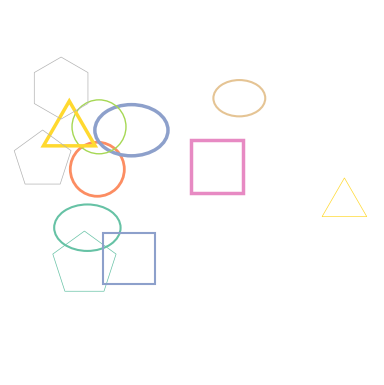[{"shape": "oval", "thickness": 1.5, "radius": 0.43, "center": [0.227, 0.409]}, {"shape": "pentagon", "thickness": 0.5, "radius": 0.43, "center": [0.219, 0.313]}, {"shape": "circle", "thickness": 2, "radius": 0.35, "center": [0.253, 0.56]}, {"shape": "square", "thickness": 1.5, "radius": 0.33, "center": [0.335, 0.329]}, {"shape": "oval", "thickness": 2.5, "radius": 0.47, "center": [0.341, 0.662]}, {"shape": "square", "thickness": 2.5, "radius": 0.34, "center": [0.564, 0.568]}, {"shape": "circle", "thickness": 1, "radius": 0.35, "center": [0.257, 0.671]}, {"shape": "triangle", "thickness": 0.5, "radius": 0.34, "center": [0.895, 0.471]}, {"shape": "triangle", "thickness": 2.5, "radius": 0.39, "center": [0.18, 0.66]}, {"shape": "oval", "thickness": 1.5, "radius": 0.34, "center": [0.622, 0.745]}, {"shape": "pentagon", "thickness": 0.5, "radius": 0.39, "center": [0.111, 0.585]}, {"shape": "hexagon", "thickness": 0.5, "radius": 0.4, "center": [0.159, 0.771]}]